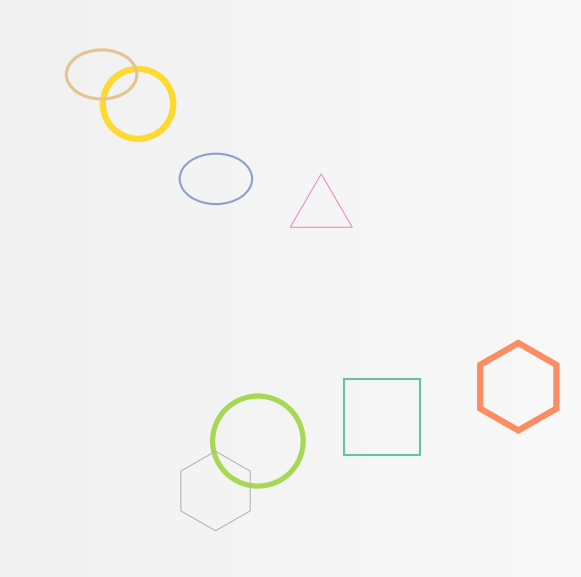[{"shape": "square", "thickness": 1, "radius": 0.33, "center": [0.657, 0.277]}, {"shape": "hexagon", "thickness": 3, "radius": 0.38, "center": [0.892, 0.33]}, {"shape": "oval", "thickness": 1, "radius": 0.31, "center": [0.371, 0.689]}, {"shape": "triangle", "thickness": 0.5, "radius": 0.31, "center": [0.553, 0.636]}, {"shape": "circle", "thickness": 2.5, "radius": 0.39, "center": [0.444, 0.235]}, {"shape": "circle", "thickness": 3, "radius": 0.3, "center": [0.237, 0.819]}, {"shape": "oval", "thickness": 1.5, "radius": 0.3, "center": [0.175, 0.87]}, {"shape": "hexagon", "thickness": 0.5, "radius": 0.34, "center": [0.371, 0.149]}]